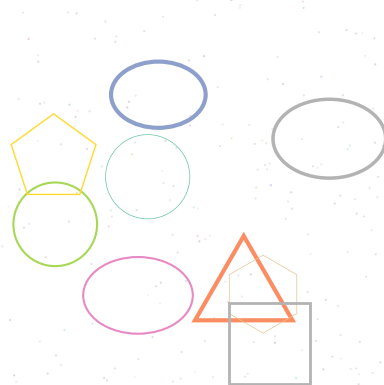[{"shape": "circle", "thickness": 0.5, "radius": 0.55, "center": [0.384, 0.541]}, {"shape": "triangle", "thickness": 3, "radius": 0.73, "center": [0.633, 0.241]}, {"shape": "oval", "thickness": 3, "radius": 0.61, "center": [0.411, 0.754]}, {"shape": "oval", "thickness": 1.5, "radius": 0.71, "center": [0.358, 0.233]}, {"shape": "circle", "thickness": 1.5, "radius": 0.54, "center": [0.144, 0.417]}, {"shape": "pentagon", "thickness": 1, "radius": 0.58, "center": [0.139, 0.589]}, {"shape": "hexagon", "thickness": 0.5, "radius": 0.51, "center": [0.683, 0.236]}, {"shape": "square", "thickness": 2, "radius": 0.53, "center": [0.7, 0.107]}, {"shape": "oval", "thickness": 2.5, "radius": 0.73, "center": [0.855, 0.64]}]